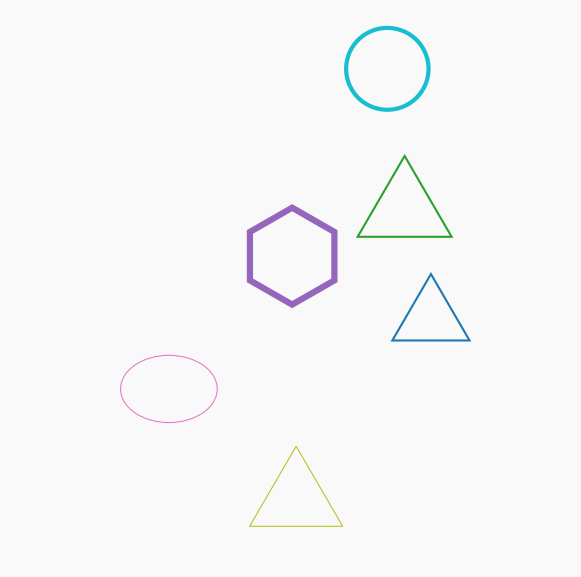[{"shape": "triangle", "thickness": 1, "radius": 0.38, "center": [0.741, 0.448]}, {"shape": "triangle", "thickness": 1, "radius": 0.47, "center": [0.696, 0.636]}, {"shape": "hexagon", "thickness": 3, "radius": 0.42, "center": [0.503, 0.556]}, {"shape": "oval", "thickness": 0.5, "radius": 0.42, "center": [0.291, 0.326]}, {"shape": "triangle", "thickness": 0.5, "radius": 0.46, "center": [0.51, 0.134]}, {"shape": "circle", "thickness": 2, "radius": 0.35, "center": [0.666, 0.88]}]